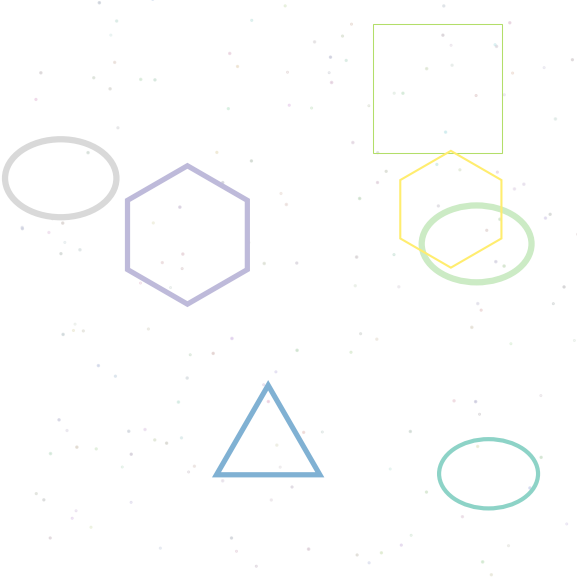[{"shape": "oval", "thickness": 2, "radius": 0.43, "center": [0.846, 0.179]}, {"shape": "hexagon", "thickness": 2.5, "radius": 0.6, "center": [0.325, 0.592]}, {"shape": "triangle", "thickness": 2.5, "radius": 0.52, "center": [0.464, 0.229]}, {"shape": "square", "thickness": 0.5, "radius": 0.56, "center": [0.758, 0.846]}, {"shape": "oval", "thickness": 3, "radius": 0.48, "center": [0.105, 0.69]}, {"shape": "oval", "thickness": 3, "radius": 0.48, "center": [0.825, 0.577]}, {"shape": "hexagon", "thickness": 1, "radius": 0.51, "center": [0.781, 0.637]}]